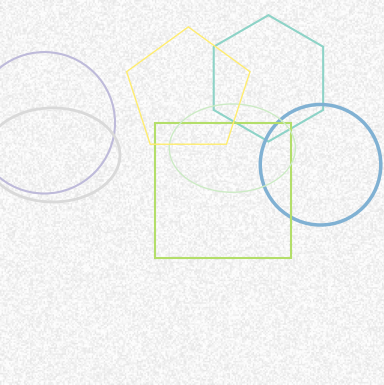[{"shape": "hexagon", "thickness": 1.5, "radius": 0.82, "center": [0.697, 0.797]}, {"shape": "circle", "thickness": 1.5, "radius": 0.92, "center": [0.115, 0.681]}, {"shape": "circle", "thickness": 2.5, "radius": 0.78, "center": [0.833, 0.572]}, {"shape": "square", "thickness": 1.5, "radius": 0.88, "center": [0.58, 0.505]}, {"shape": "oval", "thickness": 2, "radius": 0.87, "center": [0.137, 0.598]}, {"shape": "oval", "thickness": 1, "radius": 0.82, "center": [0.603, 0.615]}, {"shape": "pentagon", "thickness": 1, "radius": 0.84, "center": [0.489, 0.762]}]